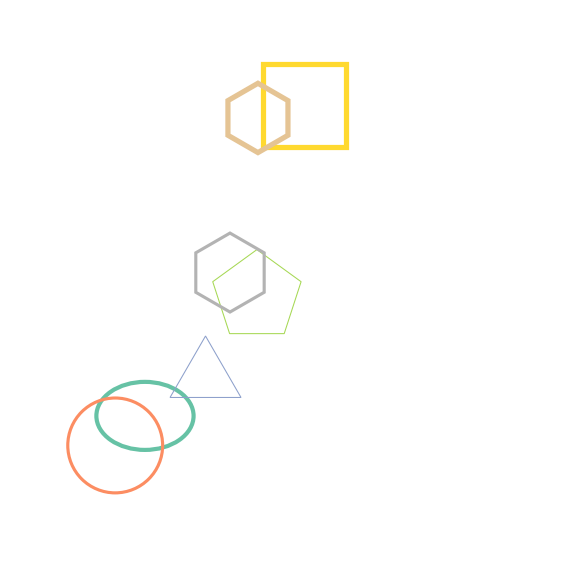[{"shape": "oval", "thickness": 2, "radius": 0.42, "center": [0.251, 0.279]}, {"shape": "circle", "thickness": 1.5, "radius": 0.41, "center": [0.199, 0.228]}, {"shape": "triangle", "thickness": 0.5, "radius": 0.35, "center": [0.356, 0.346]}, {"shape": "pentagon", "thickness": 0.5, "radius": 0.4, "center": [0.445, 0.486]}, {"shape": "square", "thickness": 2.5, "radius": 0.36, "center": [0.527, 0.817]}, {"shape": "hexagon", "thickness": 2.5, "radius": 0.3, "center": [0.447, 0.795]}, {"shape": "hexagon", "thickness": 1.5, "radius": 0.34, "center": [0.398, 0.527]}]